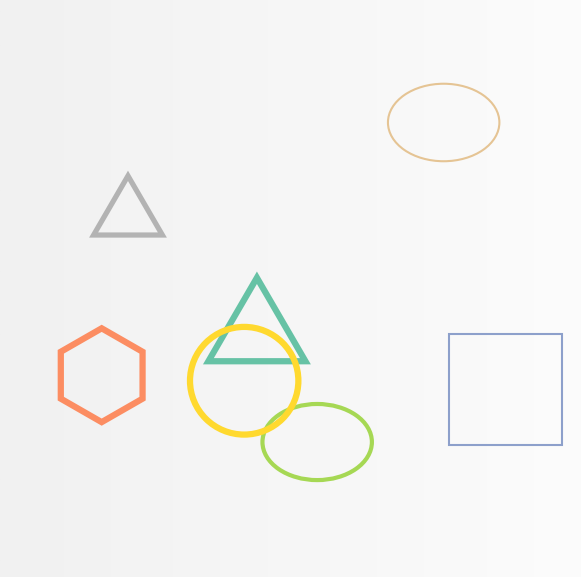[{"shape": "triangle", "thickness": 3, "radius": 0.48, "center": [0.442, 0.422]}, {"shape": "hexagon", "thickness": 3, "radius": 0.41, "center": [0.175, 0.349]}, {"shape": "square", "thickness": 1, "radius": 0.48, "center": [0.87, 0.324]}, {"shape": "oval", "thickness": 2, "radius": 0.47, "center": [0.546, 0.234]}, {"shape": "circle", "thickness": 3, "radius": 0.47, "center": [0.42, 0.34]}, {"shape": "oval", "thickness": 1, "radius": 0.48, "center": [0.763, 0.787]}, {"shape": "triangle", "thickness": 2.5, "radius": 0.34, "center": [0.22, 0.626]}]